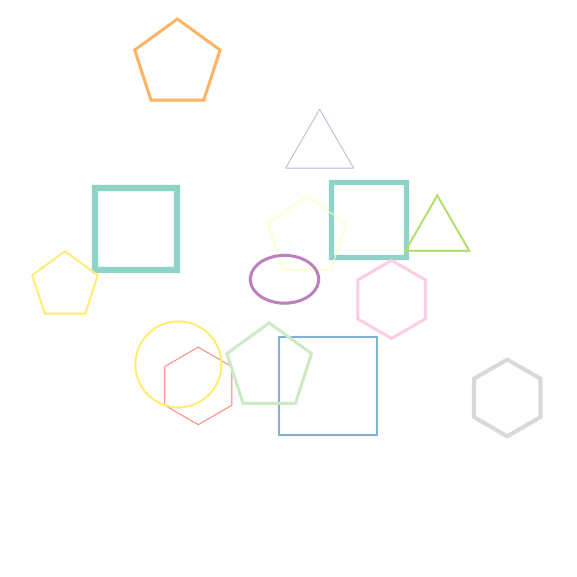[{"shape": "square", "thickness": 3, "radius": 0.35, "center": [0.236, 0.602]}, {"shape": "square", "thickness": 2.5, "radius": 0.32, "center": [0.639, 0.619]}, {"shape": "pentagon", "thickness": 0.5, "radius": 0.35, "center": [0.532, 0.589]}, {"shape": "triangle", "thickness": 0.5, "radius": 0.34, "center": [0.553, 0.742]}, {"shape": "hexagon", "thickness": 0.5, "radius": 0.34, "center": [0.343, 0.331]}, {"shape": "square", "thickness": 1, "radius": 0.42, "center": [0.569, 0.331]}, {"shape": "pentagon", "thickness": 1.5, "radius": 0.39, "center": [0.307, 0.889]}, {"shape": "triangle", "thickness": 1, "radius": 0.32, "center": [0.757, 0.597]}, {"shape": "hexagon", "thickness": 1.5, "radius": 0.34, "center": [0.678, 0.481]}, {"shape": "hexagon", "thickness": 2, "radius": 0.33, "center": [0.878, 0.31]}, {"shape": "oval", "thickness": 1.5, "radius": 0.3, "center": [0.493, 0.516]}, {"shape": "pentagon", "thickness": 1.5, "radius": 0.39, "center": [0.466, 0.363]}, {"shape": "pentagon", "thickness": 1, "radius": 0.3, "center": [0.113, 0.504]}, {"shape": "circle", "thickness": 1, "radius": 0.37, "center": [0.309, 0.368]}]